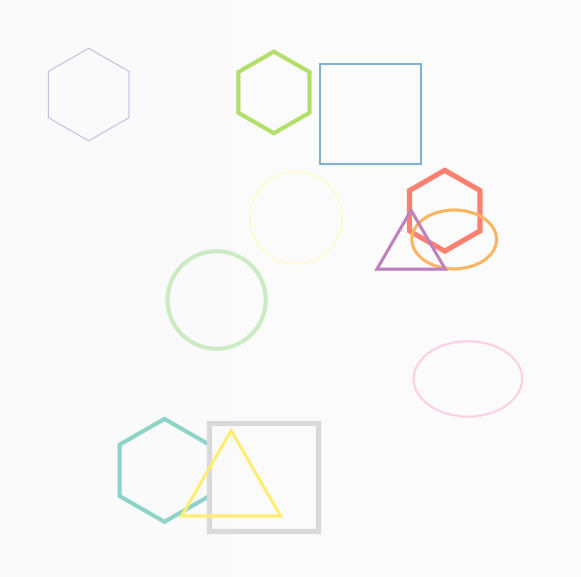[{"shape": "hexagon", "thickness": 2, "radius": 0.45, "center": [0.283, 0.185]}, {"shape": "circle", "thickness": 0.5, "radius": 0.4, "center": [0.509, 0.622]}, {"shape": "hexagon", "thickness": 0.5, "radius": 0.4, "center": [0.153, 0.835]}, {"shape": "hexagon", "thickness": 2.5, "radius": 0.35, "center": [0.765, 0.634]}, {"shape": "square", "thickness": 1, "radius": 0.43, "center": [0.638, 0.802]}, {"shape": "oval", "thickness": 1.5, "radius": 0.36, "center": [0.781, 0.585]}, {"shape": "hexagon", "thickness": 2, "radius": 0.35, "center": [0.471, 0.839]}, {"shape": "oval", "thickness": 1, "radius": 0.47, "center": [0.805, 0.343]}, {"shape": "square", "thickness": 2.5, "radius": 0.47, "center": [0.453, 0.173]}, {"shape": "triangle", "thickness": 1.5, "radius": 0.34, "center": [0.707, 0.567]}, {"shape": "circle", "thickness": 2, "radius": 0.42, "center": [0.373, 0.48]}, {"shape": "triangle", "thickness": 1.5, "radius": 0.49, "center": [0.398, 0.155]}]